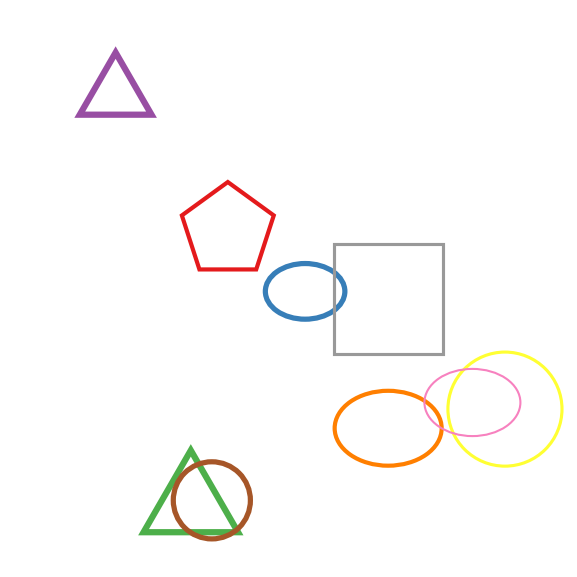[{"shape": "pentagon", "thickness": 2, "radius": 0.42, "center": [0.394, 0.6]}, {"shape": "oval", "thickness": 2.5, "radius": 0.34, "center": [0.528, 0.495]}, {"shape": "triangle", "thickness": 3, "radius": 0.47, "center": [0.33, 0.125]}, {"shape": "triangle", "thickness": 3, "radius": 0.36, "center": [0.2, 0.836]}, {"shape": "oval", "thickness": 2, "radius": 0.46, "center": [0.672, 0.258]}, {"shape": "circle", "thickness": 1.5, "radius": 0.49, "center": [0.874, 0.291]}, {"shape": "circle", "thickness": 2.5, "radius": 0.33, "center": [0.367, 0.133]}, {"shape": "oval", "thickness": 1, "radius": 0.42, "center": [0.818, 0.302]}, {"shape": "square", "thickness": 1.5, "radius": 0.47, "center": [0.673, 0.481]}]